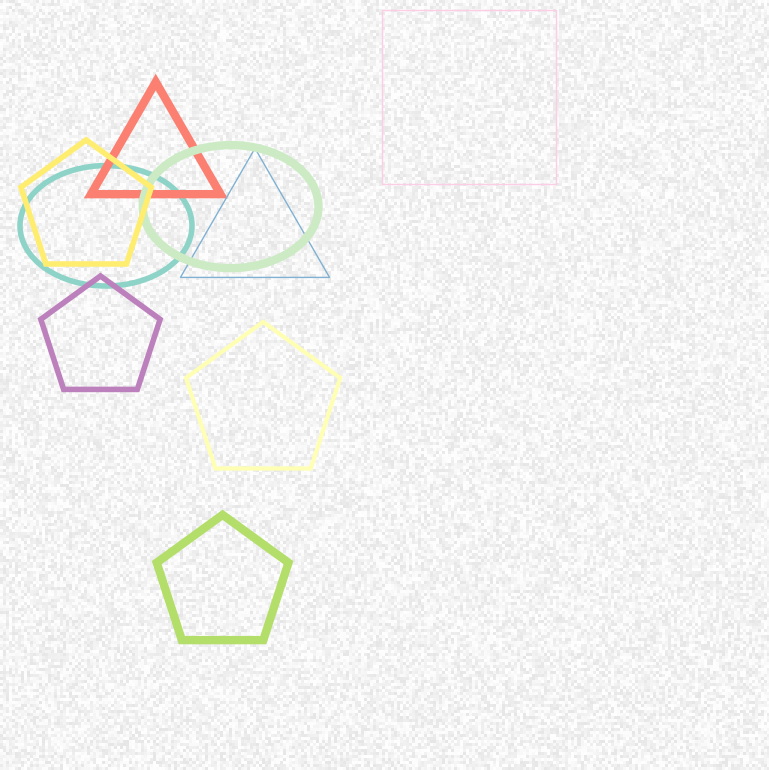[{"shape": "oval", "thickness": 2, "radius": 0.56, "center": [0.138, 0.707]}, {"shape": "pentagon", "thickness": 1.5, "radius": 0.53, "center": [0.342, 0.477]}, {"shape": "triangle", "thickness": 3, "radius": 0.49, "center": [0.202, 0.796]}, {"shape": "triangle", "thickness": 0.5, "radius": 0.56, "center": [0.331, 0.696]}, {"shape": "pentagon", "thickness": 3, "radius": 0.45, "center": [0.289, 0.241]}, {"shape": "square", "thickness": 0.5, "radius": 0.57, "center": [0.609, 0.874]}, {"shape": "pentagon", "thickness": 2, "radius": 0.41, "center": [0.13, 0.56]}, {"shape": "oval", "thickness": 3, "radius": 0.57, "center": [0.3, 0.732]}, {"shape": "pentagon", "thickness": 2, "radius": 0.45, "center": [0.112, 0.729]}]